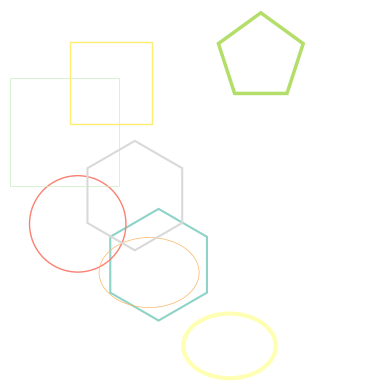[{"shape": "hexagon", "thickness": 1.5, "radius": 0.73, "center": [0.412, 0.312]}, {"shape": "oval", "thickness": 3, "radius": 0.6, "center": [0.596, 0.102]}, {"shape": "circle", "thickness": 1, "radius": 0.63, "center": [0.202, 0.418]}, {"shape": "oval", "thickness": 0.5, "radius": 0.65, "center": [0.387, 0.292]}, {"shape": "pentagon", "thickness": 2.5, "radius": 0.58, "center": [0.677, 0.851]}, {"shape": "hexagon", "thickness": 1.5, "radius": 0.71, "center": [0.35, 0.492]}, {"shape": "square", "thickness": 0.5, "radius": 0.7, "center": [0.167, 0.657]}, {"shape": "square", "thickness": 1, "radius": 0.53, "center": [0.289, 0.783]}]